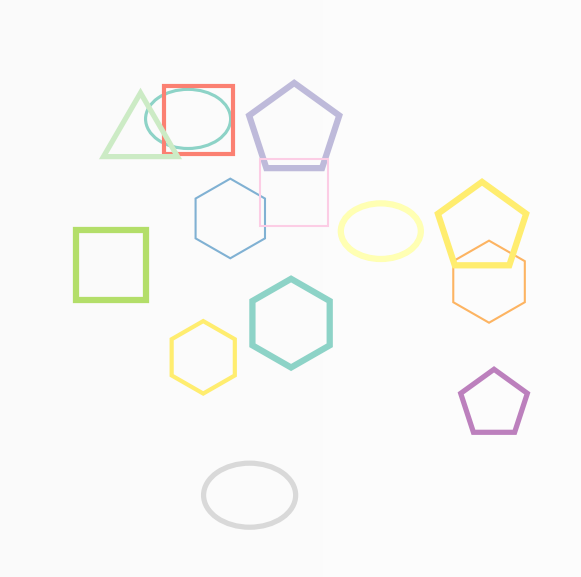[{"shape": "hexagon", "thickness": 3, "radius": 0.38, "center": [0.501, 0.44]}, {"shape": "oval", "thickness": 1.5, "radius": 0.37, "center": [0.324, 0.793]}, {"shape": "oval", "thickness": 3, "radius": 0.34, "center": [0.655, 0.599]}, {"shape": "pentagon", "thickness": 3, "radius": 0.41, "center": [0.506, 0.774]}, {"shape": "square", "thickness": 2, "radius": 0.3, "center": [0.342, 0.791]}, {"shape": "hexagon", "thickness": 1, "radius": 0.34, "center": [0.396, 0.621]}, {"shape": "hexagon", "thickness": 1, "radius": 0.36, "center": [0.841, 0.511]}, {"shape": "square", "thickness": 3, "radius": 0.3, "center": [0.192, 0.54]}, {"shape": "square", "thickness": 1, "radius": 0.29, "center": [0.506, 0.666]}, {"shape": "oval", "thickness": 2.5, "radius": 0.4, "center": [0.429, 0.142]}, {"shape": "pentagon", "thickness": 2.5, "radius": 0.3, "center": [0.85, 0.299]}, {"shape": "triangle", "thickness": 2.5, "radius": 0.37, "center": [0.242, 0.765]}, {"shape": "pentagon", "thickness": 3, "radius": 0.4, "center": [0.829, 0.604]}, {"shape": "hexagon", "thickness": 2, "radius": 0.31, "center": [0.35, 0.38]}]